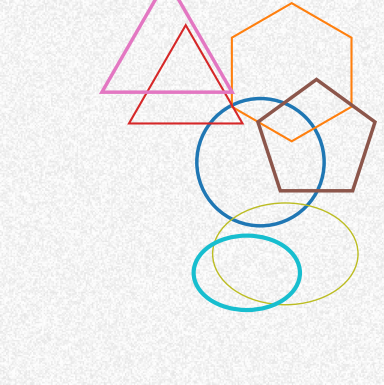[{"shape": "circle", "thickness": 2.5, "radius": 0.83, "center": [0.677, 0.579]}, {"shape": "hexagon", "thickness": 1.5, "radius": 0.9, "center": [0.758, 0.812]}, {"shape": "triangle", "thickness": 1.5, "radius": 0.85, "center": [0.482, 0.764]}, {"shape": "pentagon", "thickness": 2.5, "radius": 0.8, "center": [0.822, 0.634]}, {"shape": "triangle", "thickness": 2.5, "radius": 0.98, "center": [0.434, 0.858]}, {"shape": "oval", "thickness": 1, "radius": 0.94, "center": [0.741, 0.341]}, {"shape": "oval", "thickness": 3, "radius": 0.69, "center": [0.641, 0.291]}]